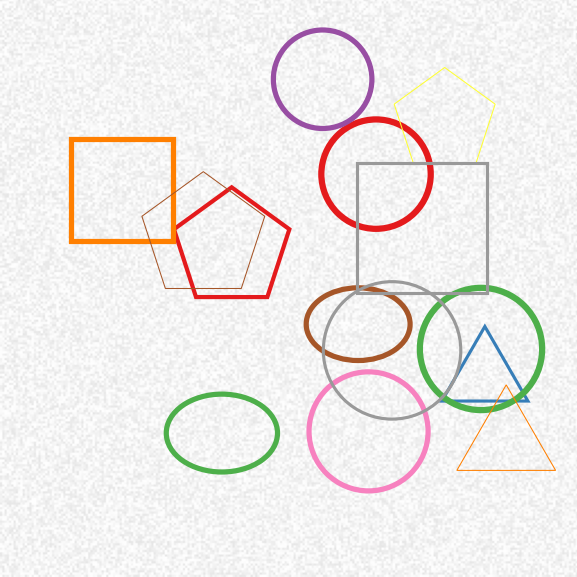[{"shape": "circle", "thickness": 3, "radius": 0.47, "center": [0.651, 0.698]}, {"shape": "pentagon", "thickness": 2, "radius": 0.53, "center": [0.401, 0.57]}, {"shape": "triangle", "thickness": 1.5, "radius": 0.43, "center": [0.84, 0.348]}, {"shape": "oval", "thickness": 2.5, "radius": 0.48, "center": [0.384, 0.249]}, {"shape": "circle", "thickness": 3, "radius": 0.53, "center": [0.833, 0.395]}, {"shape": "circle", "thickness": 2.5, "radius": 0.43, "center": [0.559, 0.862]}, {"shape": "square", "thickness": 2.5, "radius": 0.44, "center": [0.211, 0.67]}, {"shape": "triangle", "thickness": 0.5, "radius": 0.49, "center": [0.877, 0.234]}, {"shape": "pentagon", "thickness": 0.5, "radius": 0.46, "center": [0.77, 0.79]}, {"shape": "pentagon", "thickness": 0.5, "radius": 0.56, "center": [0.352, 0.59]}, {"shape": "oval", "thickness": 2.5, "radius": 0.45, "center": [0.62, 0.438]}, {"shape": "circle", "thickness": 2.5, "radius": 0.52, "center": [0.638, 0.252]}, {"shape": "square", "thickness": 1.5, "radius": 0.56, "center": [0.731, 0.604]}, {"shape": "circle", "thickness": 1.5, "radius": 0.6, "center": [0.679, 0.392]}]